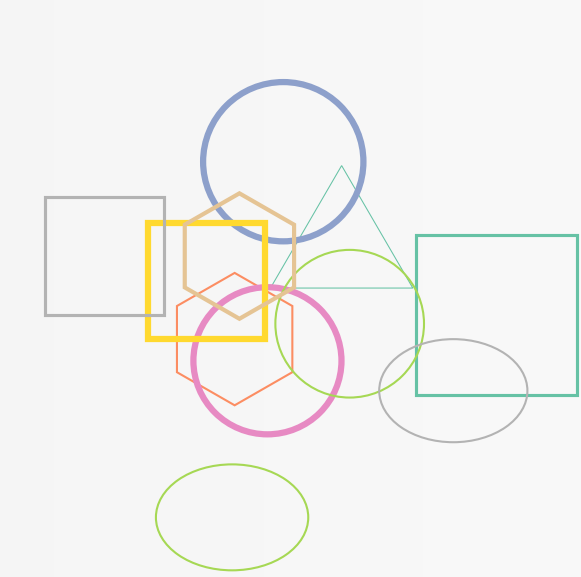[{"shape": "triangle", "thickness": 0.5, "radius": 0.71, "center": [0.588, 0.571]}, {"shape": "square", "thickness": 1.5, "radius": 0.69, "center": [0.855, 0.453]}, {"shape": "hexagon", "thickness": 1, "radius": 0.57, "center": [0.404, 0.412]}, {"shape": "circle", "thickness": 3, "radius": 0.69, "center": [0.487, 0.719]}, {"shape": "circle", "thickness": 3, "radius": 0.64, "center": [0.46, 0.374]}, {"shape": "circle", "thickness": 1, "radius": 0.64, "center": [0.602, 0.439]}, {"shape": "oval", "thickness": 1, "radius": 0.66, "center": [0.399, 0.103]}, {"shape": "square", "thickness": 3, "radius": 0.5, "center": [0.355, 0.512]}, {"shape": "hexagon", "thickness": 2, "radius": 0.54, "center": [0.412, 0.556]}, {"shape": "square", "thickness": 1.5, "radius": 0.51, "center": [0.18, 0.555]}, {"shape": "oval", "thickness": 1, "radius": 0.64, "center": [0.78, 0.323]}]